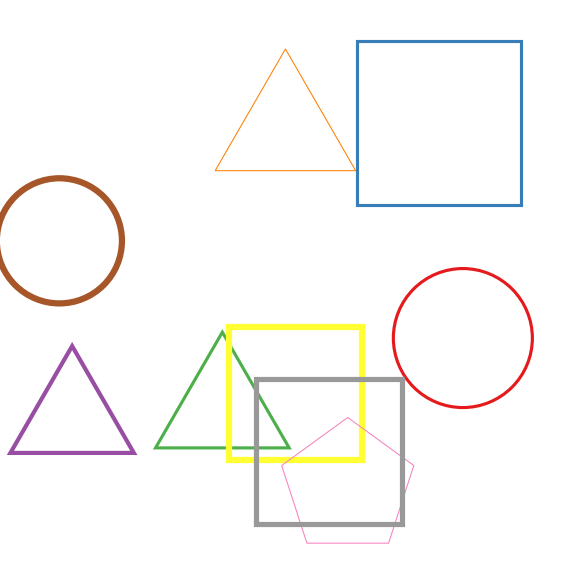[{"shape": "circle", "thickness": 1.5, "radius": 0.6, "center": [0.801, 0.414]}, {"shape": "square", "thickness": 1.5, "radius": 0.71, "center": [0.759, 0.787]}, {"shape": "triangle", "thickness": 1.5, "radius": 0.67, "center": [0.385, 0.29]}, {"shape": "triangle", "thickness": 2, "radius": 0.62, "center": [0.125, 0.277]}, {"shape": "triangle", "thickness": 0.5, "radius": 0.7, "center": [0.494, 0.774]}, {"shape": "square", "thickness": 3, "radius": 0.58, "center": [0.512, 0.318]}, {"shape": "circle", "thickness": 3, "radius": 0.54, "center": [0.103, 0.582]}, {"shape": "pentagon", "thickness": 0.5, "radius": 0.6, "center": [0.602, 0.156]}, {"shape": "square", "thickness": 2.5, "radius": 0.63, "center": [0.57, 0.218]}]